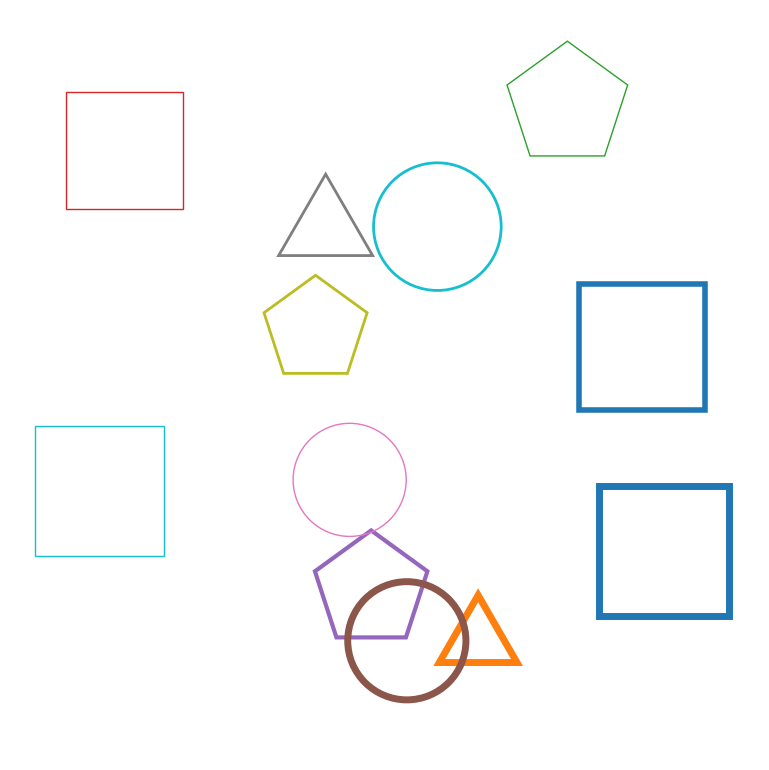[{"shape": "square", "thickness": 2, "radius": 0.41, "center": [0.834, 0.549]}, {"shape": "square", "thickness": 2.5, "radius": 0.42, "center": [0.863, 0.284]}, {"shape": "triangle", "thickness": 2.5, "radius": 0.29, "center": [0.621, 0.169]}, {"shape": "pentagon", "thickness": 0.5, "radius": 0.41, "center": [0.737, 0.864]}, {"shape": "square", "thickness": 0.5, "radius": 0.38, "center": [0.161, 0.805]}, {"shape": "pentagon", "thickness": 1.5, "radius": 0.38, "center": [0.482, 0.234]}, {"shape": "circle", "thickness": 2.5, "radius": 0.38, "center": [0.528, 0.168]}, {"shape": "circle", "thickness": 0.5, "radius": 0.37, "center": [0.454, 0.377]}, {"shape": "triangle", "thickness": 1, "radius": 0.35, "center": [0.423, 0.703]}, {"shape": "pentagon", "thickness": 1, "radius": 0.35, "center": [0.41, 0.572]}, {"shape": "circle", "thickness": 1, "radius": 0.41, "center": [0.568, 0.706]}, {"shape": "square", "thickness": 0.5, "radius": 0.42, "center": [0.13, 0.362]}]